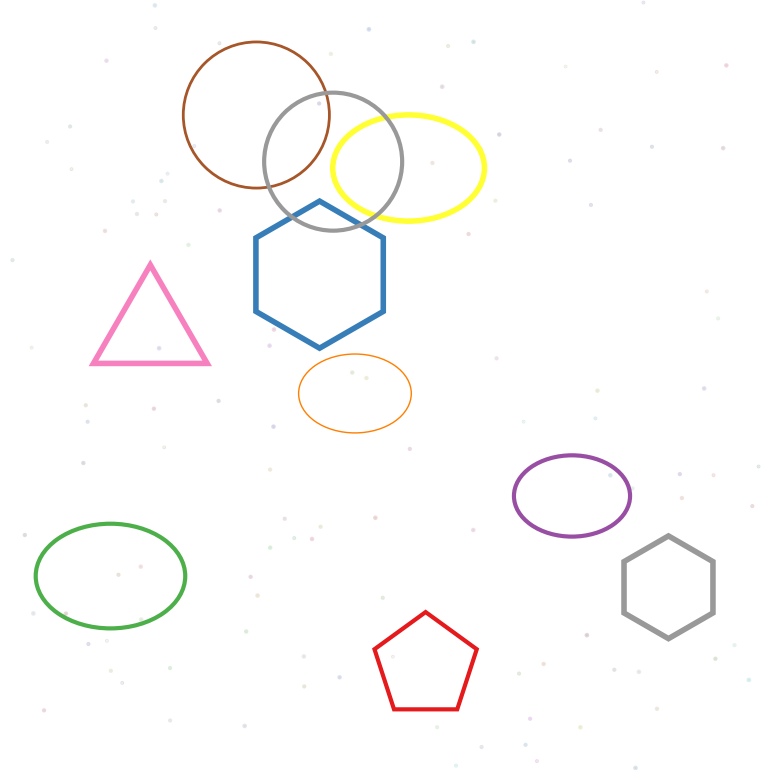[{"shape": "pentagon", "thickness": 1.5, "radius": 0.35, "center": [0.553, 0.135]}, {"shape": "hexagon", "thickness": 2, "radius": 0.48, "center": [0.415, 0.643]}, {"shape": "oval", "thickness": 1.5, "radius": 0.49, "center": [0.143, 0.252]}, {"shape": "oval", "thickness": 1.5, "radius": 0.38, "center": [0.743, 0.356]}, {"shape": "oval", "thickness": 0.5, "radius": 0.37, "center": [0.461, 0.489]}, {"shape": "oval", "thickness": 2, "radius": 0.49, "center": [0.531, 0.782]}, {"shape": "circle", "thickness": 1, "radius": 0.47, "center": [0.333, 0.851]}, {"shape": "triangle", "thickness": 2, "radius": 0.43, "center": [0.195, 0.571]}, {"shape": "circle", "thickness": 1.5, "radius": 0.45, "center": [0.433, 0.79]}, {"shape": "hexagon", "thickness": 2, "radius": 0.33, "center": [0.868, 0.237]}]